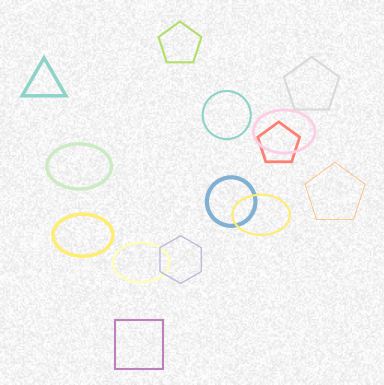[{"shape": "triangle", "thickness": 2.5, "radius": 0.33, "center": [0.114, 0.784]}, {"shape": "circle", "thickness": 1.5, "radius": 0.31, "center": [0.589, 0.701]}, {"shape": "oval", "thickness": 1.5, "radius": 0.37, "center": [0.367, 0.318]}, {"shape": "hexagon", "thickness": 1, "radius": 0.31, "center": [0.469, 0.326]}, {"shape": "pentagon", "thickness": 2, "radius": 0.29, "center": [0.724, 0.626]}, {"shape": "circle", "thickness": 3, "radius": 0.32, "center": [0.6, 0.476]}, {"shape": "pentagon", "thickness": 0.5, "radius": 0.41, "center": [0.87, 0.496]}, {"shape": "pentagon", "thickness": 1.5, "radius": 0.29, "center": [0.467, 0.886]}, {"shape": "oval", "thickness": 2, "radius": 0.4, "center": [0.738, 0.658]}, {"shape": "pentagon", "thickness": 1.5, "radius": 0.38, "center": [0.809, 0.777]}, {"shape": "square", "thickness": 1.5, "radius": 0.32, "center": [0.361, 0.105]}, {"shape": "oval", "thickness": 2.5, "radius": 0.42, "center": [0.206, 0.568]}, {"shape": "oval", "thickness": 2.5, "radius": 0.39, "center": [0.216, 0.389]}, {"shape": "oval", "thickness": 1.5, "radius": 0.37, "center": [0.678, 0.442]}]